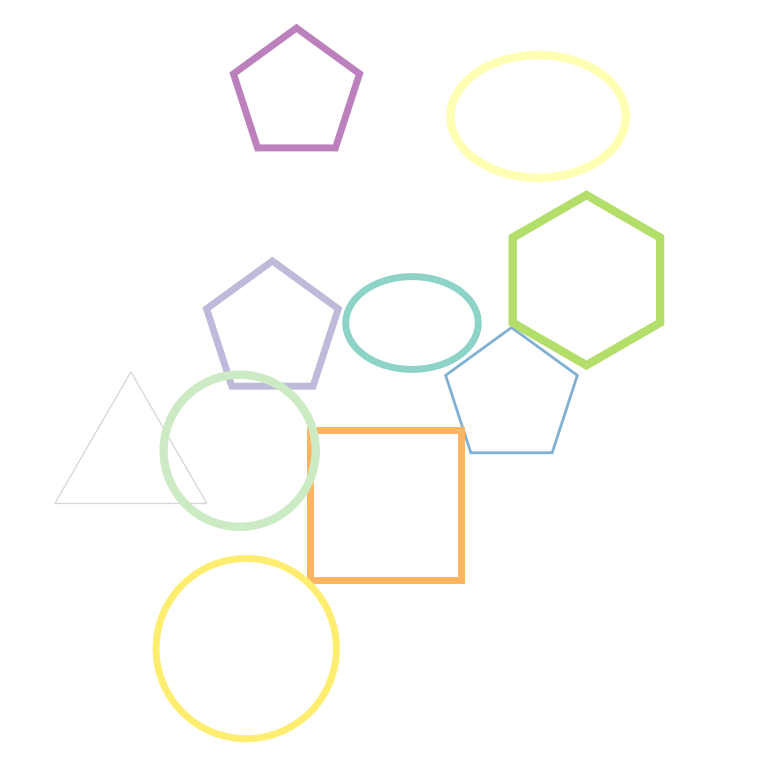[{"shape": "oval", "thickness": 2.5, "radius": 0.43, "center": [0.535, 0.581]}, {"shape": "oval", "thickness": 3, "radius": 0.57, "center": [0.699, 0.849]}, {"shape": "pentagon", "thickness": 2.5, "radius": 0.45, "center": [0.354, 0.571]}, {"shape": "pentagon", "thickness": 1, "radius": 0.45, "center": [0.664, 0.485]}, {"shape": "square", "thickness": 2.5, "radius": 0.49, "center": [0.501, 0.344]}, {"shape": "hexagon", "thickness": 3, "radius": 0.55, "center": [0.762, 0.636]}, {"shape": "triangle", "thickness": 0.5, "radius": 0.57, "center": [0.17, 0.403]}, {"shape": "pentagon", "thickness": 2.5, "radius": 0.43, "center": [0.385, 0.878]}, {"shape": "circle", "thickness": 3, "radius": 0.49, "center": [0.311, 0.415]}, {"shape": "circle", "thickness": 2.5, "radius": 0.59, "center": [0.32, 0.158]}]